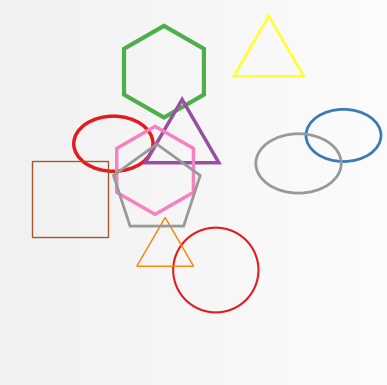[{"shape": "oval", "thickness": 2.5, "radius": 0.51, "center": [0.293, 0.627]}, {"shape": "circle", "thickness": 1.5, "radius": 0.55, "center": [0.557, 0.299]}, {"shape": "oval", "thickness": 2, "radius": 0.48, "center": [0.886, 0.648]}, {"shape": "hexagon", "thickness": 3, "radius": 0.6, "center": [0.423, 0.814]}, {"shape": "triangle", "thickness": 2.5, "radius": 0.55, "center": [0.47, 0.632]}, {"shape": "triangle", "thickness": 1, "radius": 0.42, "center": [0.426, 0.351]}, {"shape": "triangle", "thickness": 2, "radius": 0.52, "center": [0.694, 0.854]}, {"shape": "square", "thickness": 1, "radius": 0.49, "center": [0.181, 0.484]}, {"shape": "hexagon", "thickness": 2.5, "radius": 0.57, "center": [0.4, 0.557]}, {"shape": "oval", "thickness": 2, "radius": 0.55, "center": [0.77, 0.575]}, {"shape": "pentagon", "thickness": 2, "radius": 0.59, "center": [0.405, 0.508]}]